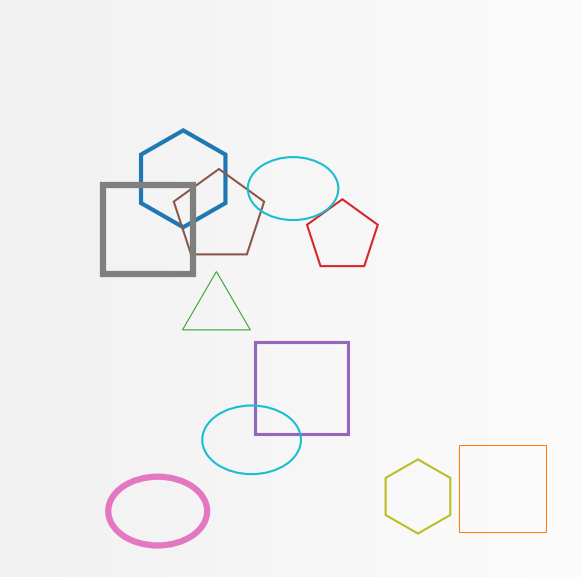[{"shape": "hexagon", "thickness": 2, "radius": 0.42, "center": [0.315, 0.689]}, {"shape": "square", "thickness": 0.5, "radius": 0.38, "center": [0.865, 0.153]}, {"shape": "triangle", "thickness": 0.5, "radius": 0.34, "center": [0.372, 0.462]}, {"shape": "pentagon", "thickness": 1, "radius": 0.32, "center": [0.589, 0.59]}, {"shape": "square", "thickness": 1.5, "radius": 0.4, "center": [0.519, 0.327]}, {"shape": "pentagon", "thickness": 1, "radius": 0.41, "center": [0.377, 0.625]}, {"shape": "oval", "thickness": 3, "radius": 0.43, "center": [0.271, 0.114]}, {"shape": "square", "thickness": 3, "radius": 0.39, "center": [0.255, 0.602]}, {"shape": "hexagon", "thickness": 1, "radius": 0.32, "center": [0.719, 0.139]}, {"shape": "oval", "thickness": 1, "radius": 0.39, "center": [0.504, 0.673]}, {"shape": "oval", "thickness": 1, "radius": 0.42, "center": [0.433, 0.238]}]